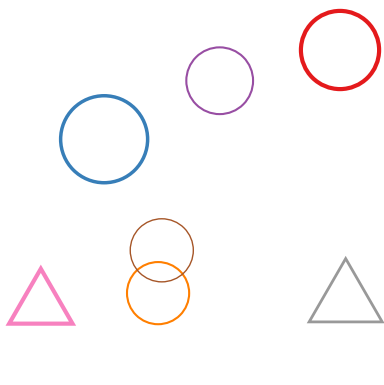[{"shape": "circle", "thickness": 3, "radius": 0.51, "center": [0.883, 0.87]}, {"shape": "circle", "thickness": 2.5, "radius": 0.56, "center": [0.27, 0.638]}, {"shape": "circle", "thickness": 1.5, "radius": 0.43, "center": [0.571, 0.79]}, {"shape": "circle", "thickness": 1.5, "radius": 0.4, "center": [0.411, 0.239]}, {"shape": "circle", "thickness": 1, "radius": 0.41, "center": [0.42, 0.35]}, {"shape": "triangle", "thickness": 3, "radius": 0.48, "center": [0.106, 0.207]}, {"shape": "triangle", "thickness": 2, "radius": 0.55, "center": [0.898, 0.219]}]